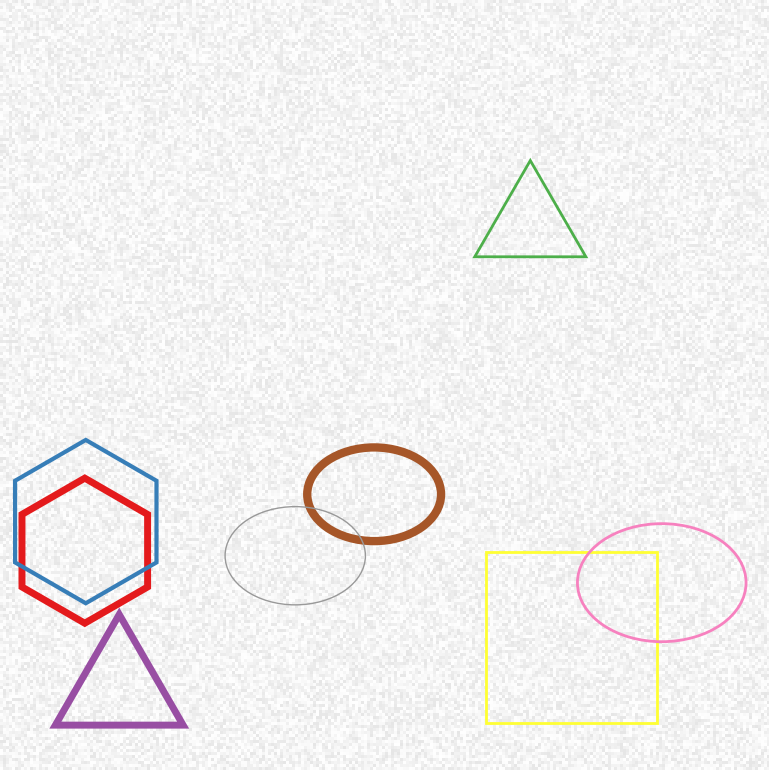[{"shape": "hexagon", "thickness": 2.5, "radius": 0.47, "center": [0.11, 0.285]}, {"shape": "hexagon", "thickness": 1.5, "radius": 0.53, "center": [0.111, 0.323]}, {"shape": "triangle", "thickness": 1, "radius": 0.42, "center": [0.689, 0.708]}, {"shape": "triangle", "thickness": 2.5, "radius": 0.48, "center": [0.155, 0.106]}, {"shape": "square", "thickness": 1, "radius": 0.56, "center": [0.742, 0.172]}, {"shape": "oval", "thickness": 3, "radius": 0.43, "center": [0.486, 0.358]}, {"shape": "oval", "thickness": 1, "radius": 0.55, "center": [0.859, 0.243]}, {"shape": "oval", "thickness": 0.5, "radius": 0.46, "center": [0.383, 0.278]}]